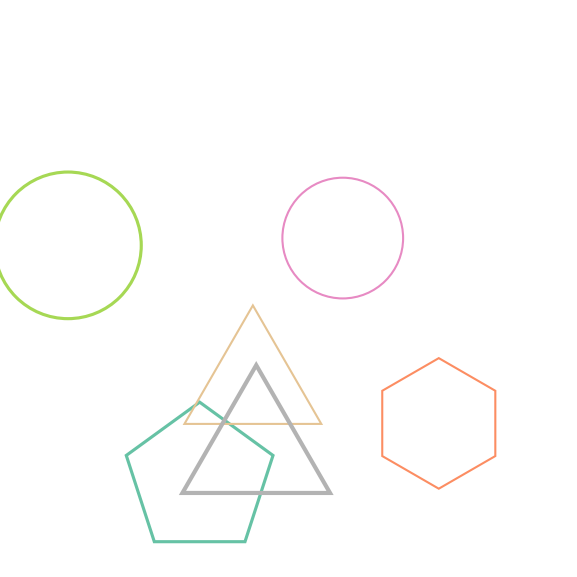[{"shape": "pentagon", "thickness": 1.5, "radius": 0.67, "center": [0.346, 0.169]}, {"shape": "hexagon", "thickness": 1, "radius": 0.57, "center": [0.76, 0.266]}, {"shape": "circle", "thickness": 1, "radius": 0.52, "center": [0.594, 0.587]}, {"shape": "circle", "thickness": 1.5, "radius": 0.63, "center": [0.118, 0.574]}, {"shape": "triangle", "thickness": 1, "radius": 0.68, "center": [0.438, 0.333]}, {"shape": "triangle", "thickness": 2, "radius": 0.74, "center": [0.444, 0.219]}]